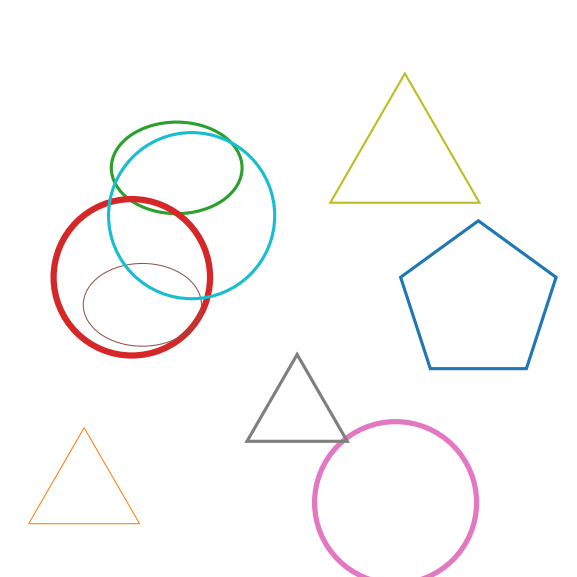[{"shape": "pentagon", "thickness": 1.5, "radius": 0.71, "center": [0.828, 0.475]}, {"shape": "triangle", "thickness": 0.5, "radius": 0.55, "center": [0.146, 0.148]}, {"shape": "oval", "thickness": 1.5, "radius": 0.57, "center": [0.306, 0.708]}, {"shape": "circle", "thickness": 3, "radius": 0.68, "center": [0.228, 0.519]}, {"shape": "oval", "thickness": 0.5, "radius": 0.51, "center": [0.247, 0.471]}, {"shape": "circle", "thickness": 2.5, "radius": 0.7, "center": [0.685, 0.129]}, {"shape": "triangle", "thickness": 1.5, "radius": 0.5, "center": [0.515, 0.285]}, {"shape": "triangle", "thickness": 1, "radius": 0.75, "center": [0.701, 0.723]}, {"shape": "circle", "thickness": 1.5, "radius": 0.72, "center": [0.332, 0.626]}]